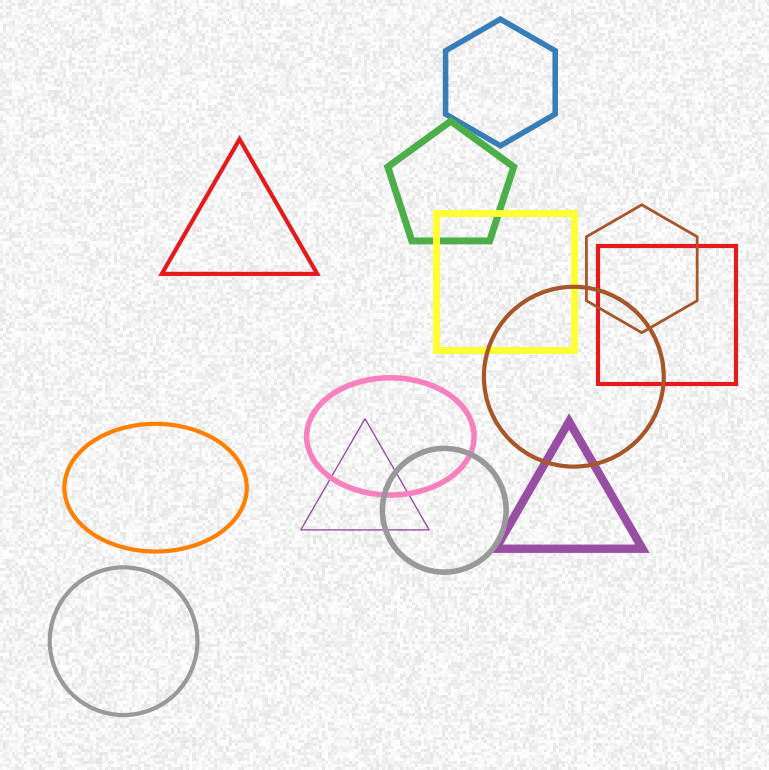[{"shape": "square", "thickness": 1.5, "radius": 0.45, "center": [0.866, 0.591]}, {"shape": "triangle", "thickness": 1.5, "radius": 0.58, "center": [0.311, 0.703]}, {"shape": "hexagon", "thickness": 2, "radius": 0.41, "center": [0.65, 0.893]}, {"shape": "pentagon", "thickness": 2.5, "radius": 0.43, "center": [0.585, 0.757]}, {"shape": "triangle", "thickness": 3, "radius": 0.55, "center": [0.739, 0.342]}, {"shape": "triangle", "thickness": 0.5, "radius": 0.48, "center": [0.474, 0.36]}, {"shape": "oval", "thickness": 1.5, "radius": 0.59, "center": [0.202, 0.367]}, {"shape": "square", "thickness": 2.5, "radius": 0.45, "center": [0.656, 0.634]}, {"shape": "circle", "thickness": 1.5, "radius": 0.58, "center": [0.745, 0.511]}, {"shape": "hexagon", "thickness": 1, "radius": 0.42, "center": [0.833, 0.651]}, {"shape": "oval", "thickness": 2, "radius": 0.54, "center": [0.507, 0.433]}, {"shape": "circle", "thickness": 1.5, "radius": 0.48, "center": [0.16, 0.167]}, {"shape": "circle", "thickness": 2, "radius": 0.4, "center": [0.577, 0.337]}]